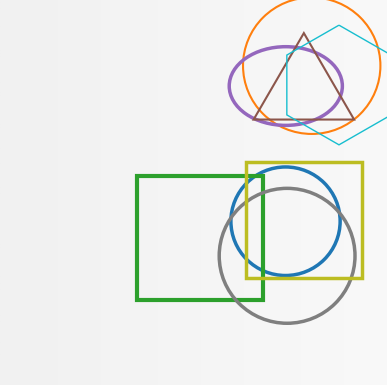[{"shape": "circle", "thickness": 2.5, "radius": 0.7, "center": [0.737, 0.425]}, {"shape": "circle", "thickness": 1.5, "radius": 0.89, "center": [0.804, 0.829]}, {"shape": "square", "thickness": 3, "radius": 0.81, "center": [0.516, 0.382]}, {"shape": "oval", "thickness": 2.5, "radius": 0.73, "center": [0.738, 0.777]}, {"shape": "triangle", "thickness": 1.5, "radius": 0.75, "center": [0.784, 0.764]}, {"shape": "circle", "thickness": 2.5, "radius": 0.88, "center": [0.741, 0.336]}, {"shape": "square", "thickness": 2.5, "radius": 0.75, "center": [0.785, 0.428]}, {"shape": "hexagon", "thickness": 1, "radius": 0.78, "center": [0.875, 0.779]}]